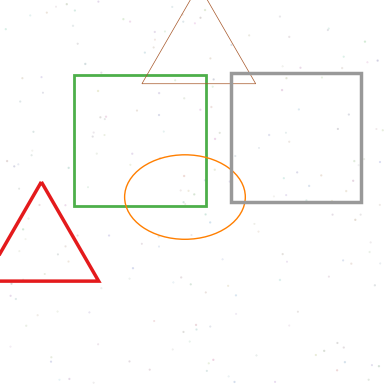[{"shape": "triangle", "thickness": 2.5, "radius": 0.86, "center": [0.107, 0.356]}, {"shape": "square", "thickness": 2, "radius": 0.85, "center": [0.364, 0.634]}, {"shape": "oval", "thickness": 1, "radius": 0.78, "center": [0.48, 0.488]}, {"shape": "triangle", "thickness": 0.5, "radius": 0.85, "center": [0.516, 0.868]}, {"shape": "square", "thickness": 2.5, "radius": 0.84, "center": [0.769, 0.642]}]